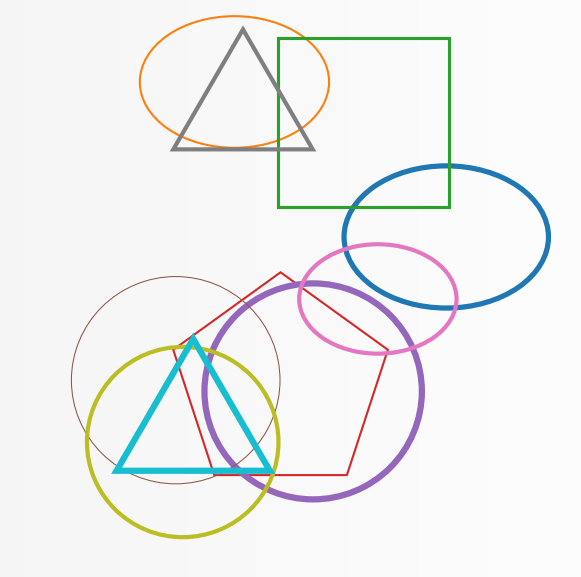[{"shape": "oval", "thickness": 2.5, "radius": 0.88, "center": [0.768, 0.589]}, {"shape": "oval", "thickness": 1, "radius": 0.81, "center": [0.403, 0.857]}, {"shape": "square", "thickness": 1.5, "radius": 0.73, "center": [0.625, 0.787]}, {"shape": "pentagon", "thickness": 1, "radius": 0.97, "center": [0.483, 0.333]}, {"shape": "circle", "thickness": 3, "radius": 0.94, "center": [0.539, 0.321]}, {"shape": "circle", "thickness": 0.5, "radius": 0.9, "center": [0.302, 0.341]}, {"shape": "oval", "thickness": 2, "radius": 0.68, "center": [0.65, 0.481]}, {"shape": "triangle", "thickness": 2, "radius": 0.69, "center": [0.418, 0.81]}, {"shape": "circle", "thickness": 2, "radius": 0.82, "center": [0.314, 0.234]}, {"shape": "triangle", "thickness": 3, "radius": 0.76, "center": [0.332, 0.26]}]